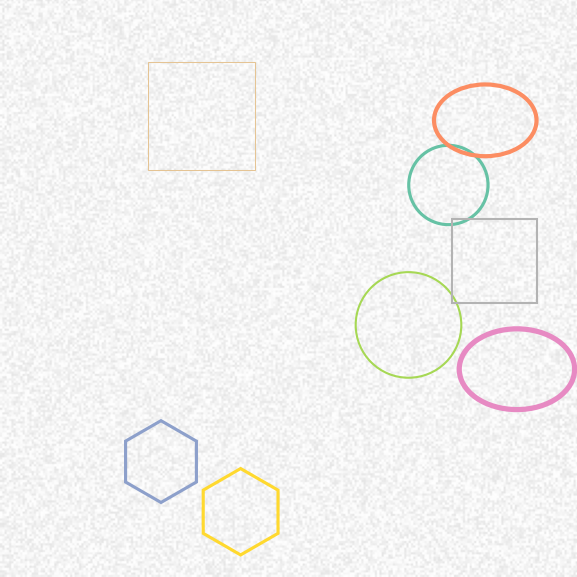[{"shape": "circle", "thickness": 1.5, "radius": 0.34, "center": [0.776, 0.679]}, {"shape": "oval", "thickness": 2, "radius": 0.44, "center": [0.84, 0.791]}, {"shape": "hexagon", "thickness": 1.5, "radius": 0.35, "center": [0.279, 0.2]}, {"shape": "oval", "thickness": 2.5, "radius": 0.5, "center": [0.895, 0.36]}, {"shape": "circle", "thickness": 1, "radius": 0.46, "center": [0.707, 0.436]}, {"shape": "hexagon", "thickness": 1.5, "radius": 0.37, "center": [0.417, 0.113]}, {"shape": "square", "thickness": 0.5, "radius": 0.47, "center": [0.349, 0.798]}, {"shape": "square", "thickness": 1, "radius": 0.36, "center": [0.856, 0.548]}]